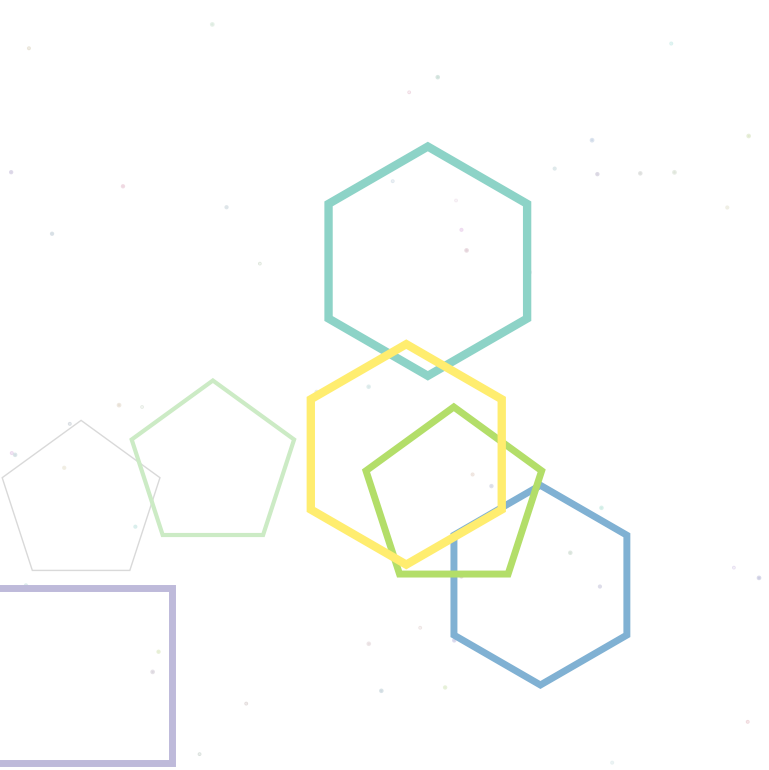[{"shape": "hexagon", "thickness": 3, "radius": 0.74, "center": [0.556, 0.661]}, {"shape": "square", "thickness": 2.5, "radius": 0.57, "center": [0.111, 0.123]}, {"shape": "hexagon", "thickness": 2.5, "radius": 0.65, "center": [0.702, 0.24]}, {"shape": "pentagon", "thickness": 2.5, "radius": 0.6, "center": [0.589, 0.352]}, {"shape": "pentagon", "thickness": 0.5, "radius": 0.54, "center": [0.105, 0.346]}, {"shape": "pentagon", "thickness": 1.5, "radius": 0.55, "center": [0.276, 0.395]}, {"shape": "hexagon", "thickness": 3, "radius": 0.72, "center": [0.528, 0.41]}]